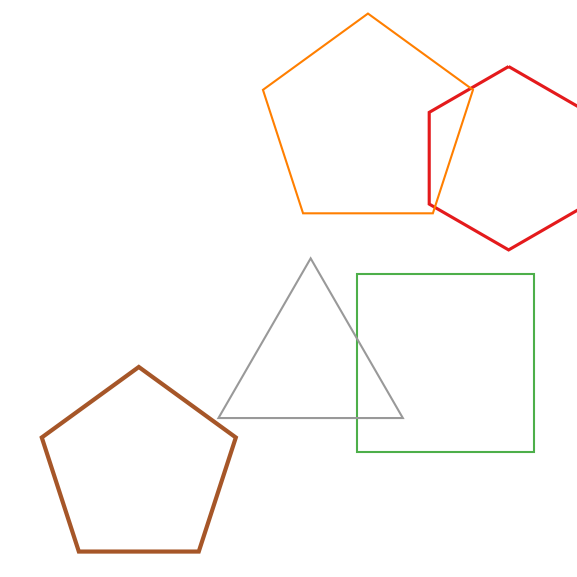[{"shape": "hexagon", "thickness": 1.5, "radius": 0.79, "center": [0.881, 0.725]}, {"shape": "square", "thickness": 1, "radius": 0.77, "center": [0.771, 0.371]}, {"shape": "pentagon", "thickness": 1, "radius": 0.96, "center": [0.637, 0.784]}, {"shape": "pentagon", "thickness": 2, "radius": 0.88, "center": [0.24, 0.187]}, {"shape": "triangle", "thickness": 1, "radius": 0.92, "center": [0.538, 0.367]}]